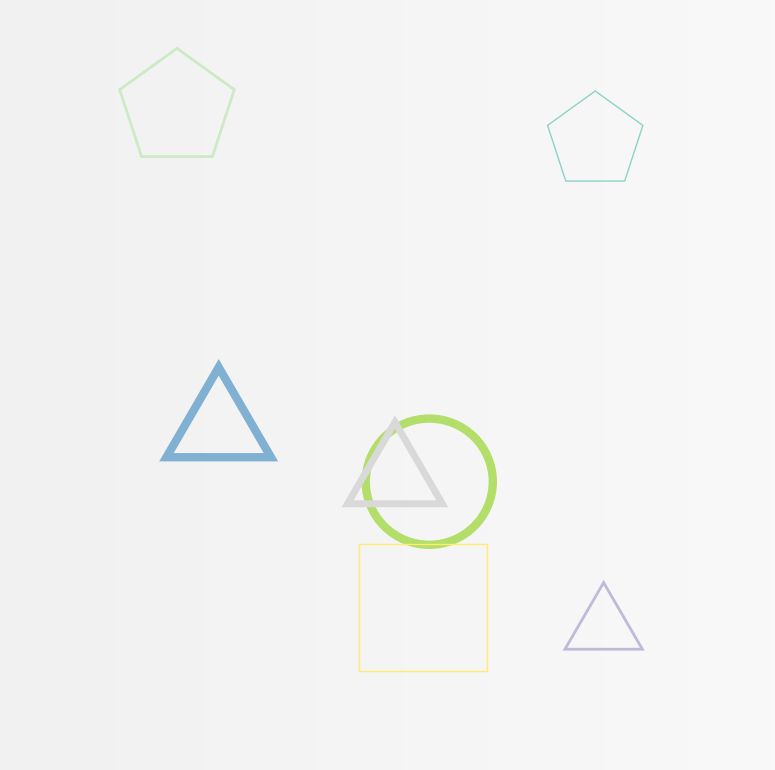[{"shape": "pentagon", "thickness": 0.5, "radius": 0.32, "center": [0.768, 0.817]}, {"shape": "triangle", "thickness": 1, "radius": 0.29, "center": [0.779, 0.186]}, {"shape": "triangle", "thickness": 3, "radius": 0.39, "center": [0.282, 0.445]}, {"shape": "circle", "thickness": 3, "radius": 0.41, "center": [0.554, 0.374]}, {"shape": "triangle", "thickness": 2.5, "radius": 0.35, "center": [0.51, 0.381]}, {"shape": "pentagon", "thickness": 1, "radius": 0.39, "center": [0.228, 0.86]}, {"shape": "square", "thickness": 0.5, "radius": 0.41, "center": [0.546, 0.211]}]